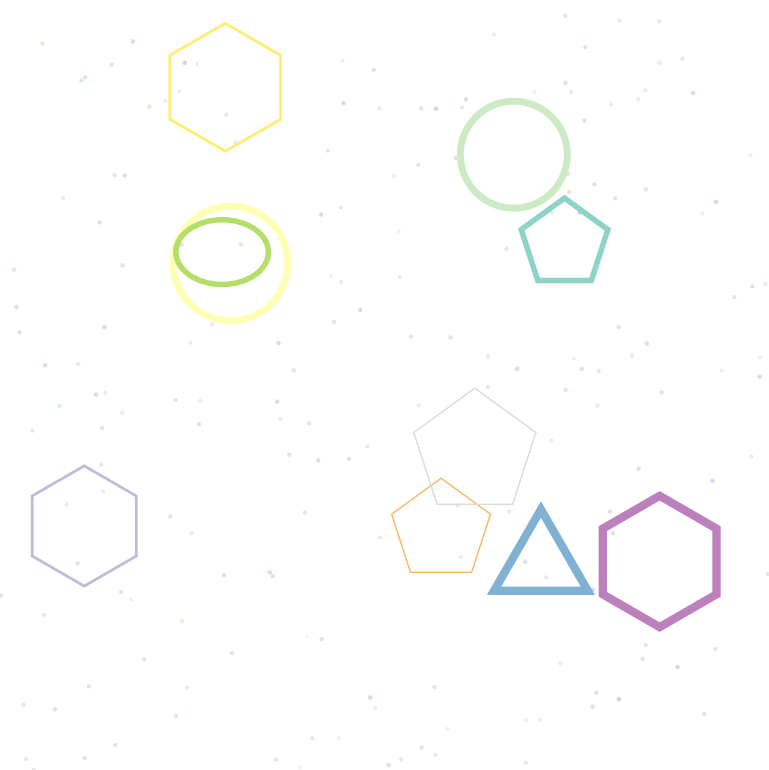[{"shape": "pentagon", "thickness": 2, "radius": 0.3, "center": [0.733, 0.684]}, {"shape": "circle", "thickness": 2.5, "radius": 0.37, "center": [0.299, 0.658]}, {"shape": "hexagon", "thickness": 1, "radius": 0.39, "center": [0.109, 0.317]}, {"shape": "triangle", "thickness": 3, "radius": 0.35, "center": [0.703, 0.268]}, {"shape": "pentagon", "thickness": 0.5, "radius": 0.34, "center": [0.573, 0.311]}, {"shape": "oval", "thickness": 2, "radius": 0.3, "center": [0.288, 0.673]}, {"shape": "pentagon", "thickness": 0.5, "radius": 0.42, "center": [0.617, 0.412]}, {"shape": "hexagon", "thickness": 3, "radius": 0.43, "center": [0.857, 0.271]}, {"shape": "circle", "thickness": 2.5, "radius": 0.35, "center": [0.667, 0.799]}, {"shape": "hexagon", "thickness": 1, "radius": 0.42, "center": [0.293, 0.887]}]